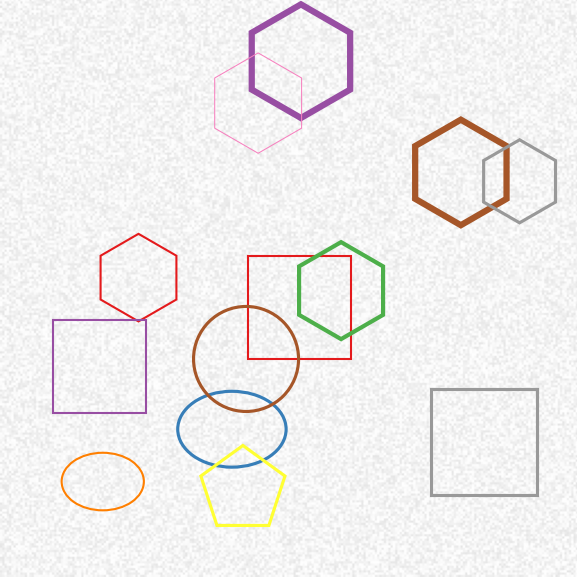[{"shape": "square", "thickness": 1, "radius": 0.45, "center": [0.518, 0.466]}, {"shape": "hexagon", "thickness": 1, "radius": 0.38, "center": [0.24, 0.518]}, {"shape": "oval", "thickness": 1.5, "radius": 0.47, "center": [0.402, 0.256]}, {"shape": "hexagon", "thickness": 2, "radius": 0.42, "center": [0.591, 0.496]}, {"shape": "square", "thickness": 1, "radius": 0.4, "center": [0.172, 0.364]}, {"shape": "hexagon", "thickness": 3, "radius": 0.49, "center": [0.521, 0.893]}, {"shape": "oval", "thickness": 1, "radius": 0.36, "center": [0.178, 0.165]}, {"shape": "pentagon", "thickness": 1.5, "radius": 0.38, "center": [0.421, 0.151]}, {"shape": "hexagon", "thickness": 3, "radius": 0.46, "center": [0.798, 0.701]}, {"shape": "circle", "thickness": 1.5, "radius": 0.45, "center": [0.426, 0.378]}, {"shape": "hexagon", "thickness": 0.5, "radius": 0.43, "center": [0.447, 0.821]}, {"shape": "square", "thickness": 1.5, "radius": 0.46, "center": [0.838, 0.234]}, {"shape": "hexagon", "thickness": 1.5, "radius": 0.36, "center": [0.9, 0.685]}]